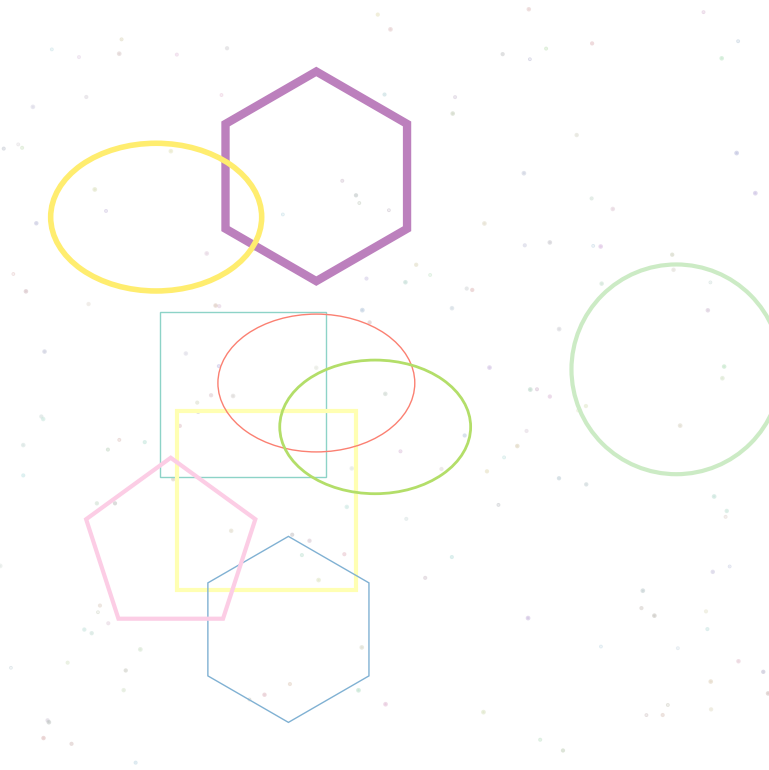[{"shape": "square", "thickness": 0.5, "radius": 0.54, "center": [0.316, 0.488]}, {"shape": "square", "thickness": 1.5, "radius": 0.58, "center": [0.346, 0.35]}, {"shape": "oval", "thickness": 0.5, "radius": 0.64, "center": [0.411, 0.503]}, {"shape": "hexagon", "thickness": 0.5, "radius": 0.6, "center": [0.375, 0.183]}, {"shape": "oval", "thickness": 1, "radius": 0.62, "center": [0.487, 0.446]}, {"shape": "pentagon", "thickness": 1.5, "radius": 0.58, "center": [0.222, 0.29]}, {"shape": "hexagon", "thickness": 3, "radius": 0.68, "center": [0.411, 0.771]}, {"shape": "circle", "thickness": 1.5, "radius": 0.68, "center": [0.878, 0.52]}, {"shape": "oval", "thickness": 2, "radius": 0.69, "center": [0.203, 0.718]}]